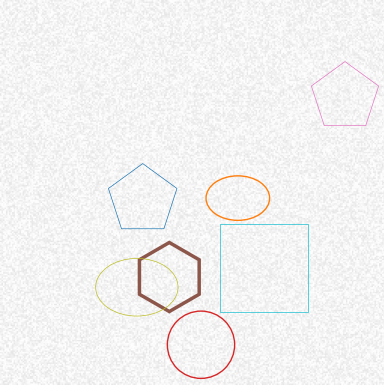[{"shape": "pentagon", "thickness": 0.5, "radius": 0.47, "center": [0.371, 0.482]}, {"shape": "oval", "thickness": 1, "radius": 0.41, "center": [0.618, 0.485]}, {"shape": "circle", "thickness": 1, "radius": 0.44, "center": [0.522, 0.105]}, {"shape": "hexagon", "thickness": 2.5, "radius": 0.45, "center": [0.44, 0.28]}, {"shape": "pentagon", "thickness": 0.5, "radius": 0.46, "center": [0.896, 0.748]}, {"shape": "oval", "thickness": 0.5, "radius": 0.54, "center": [0.355, 0.254]}, {"shape": "square", "thickness": 0.5, "radius": 0.57, "center": [0.685, 0.303]}]